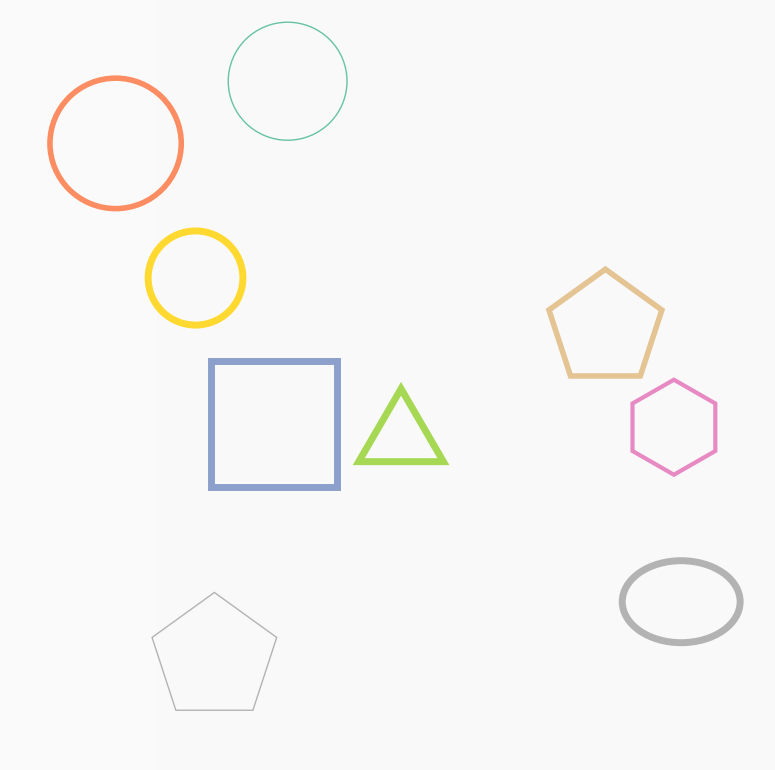[{"shape": "circle", "thickness": 0.5, "radius": 0.38, "center": [0.371, 0.895]}, {"shape": "circle", "thickness": 2, "radius": 0.42, "center": [0.149, 0.814]}, {"shape": "square", "thickness": 2.5, "radius": 0.41, "center": [0.354, 0.45]}, {"shape": "hexagon", "thickness": 1.5, "radius": 0.31, "center": [0.87, 0.445]}, {"shape": "triangle", "thickness": 2.5, "radius": 0.32, "center": [0.518, 0.432]}, {"shape": "circle", "thickness": 2.5, "radius": 0.31, "center": [0.252, 0.639]}, {"shape": "pentagon", "thickness": 2, "radius": 0.38, "center": [0.781, 0.574]}, {"shape": "pentagon", "thickness": 0.5, "radius": 0.42, "center": [0.277, 0.146]}, {"shape": "oval", "thickness": 2.5, "radius": 0.38, "center": [0.879, 0.219]}]